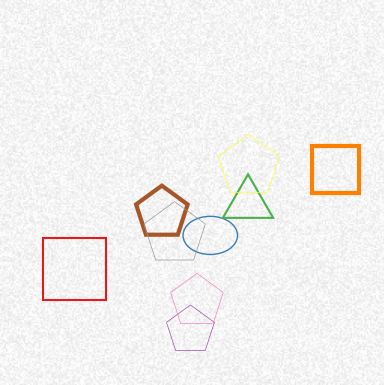[{"shape": "square", "thickness": 1.5, "radius": 0.41, "center": [0.194, 0.301]}, {"shape": "oval", "thickness": 1, "radius": 0.35, "center": [0.546, 0.389]}, {"shape": "triangle", "thickness": 1.5, "radius": 0.38, "center": [0.644, 0.472]}, {"shape": "pentagon", "thickness": 0.5, "radius": 0.33, "center": [0.495, 0.142]}, {"shape": "square", "thickness": 3, "radius": 0.31, "center": [0.872, 0.561]}, {"shape": "pentagon", "thickness": 0.5, "radius": 0.42, "center": [0.647, 0.568]}, {"shape": "pentagon", "thickness": 3, "radius": 0.35, "center": [0.42, 0.447]}, {"shape": "pentagon", "thickness": 0.5, "radius": 0.36, "center": [0.512, 0.218]}, {"shape": "pentagon", "thickness": 0.5, "radius": 0.42, "center": [0.454, 0.392]}]